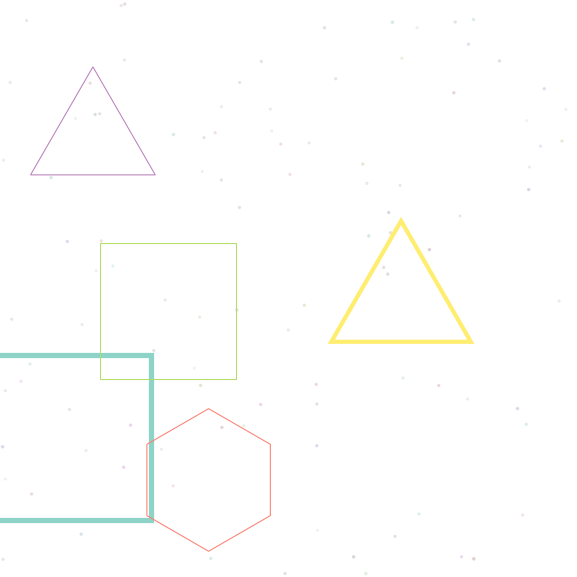[{"shape": "square", "thickness": 2.5, "radius": 0.71, "center": [0.118, 0.241]}, {"shape": "hexagon", "thickness": 0.5, "radius": 0.62, "center": [0.361, 0.168]}, {"shape": "square", "thickness": 0.5, "radius": 0.59, "center": [0.29, 0.461]}, {"shape": "triangle", "thickness": 0.5, "radius": 0.62, "center": [0.161, 0.759]}, {"shape": "triangle", "thickness": 2, "radius": 0.7, "center": [0.695, 0.477]}]